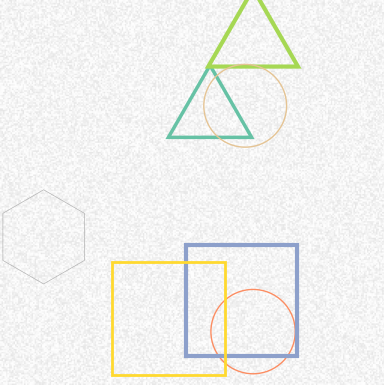[{"shape": "triangle", "thickness": 2.5, "radius": 0.62, "center": [0.545, 0.706]}, {"shape": "circle", "thickness": 1, "radius": 0.55, "center": [0.657, 0.139]}, {"shape": "square", "thickness": 3, "radius": 0.72, "center": [0.627, 0.22]}, {"shape": "triangle", "thickness": 3, "radius": 0.67, "center": [0.657, 0.894]}, {"shape": "square", "thickness": 2, "radius": 0.73, "center": [0.437, 0.173]}, {"shape": "circle", "thickness": 1, "radius": 0.54, "center": [0.637, 0.725]}, {"shape": "hexagon", "thickness": 0.5, "radius": 0.61, "center": [0.113, 0.385]}]